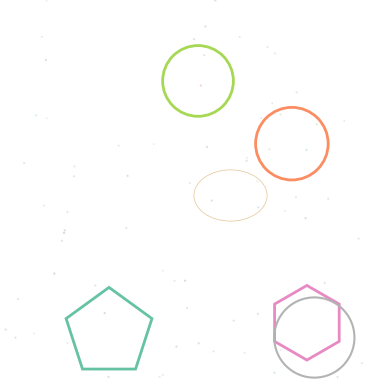[{"shape": "pentagon", "thickness": 2, "radius": 0.59, "center": [0.283, 0.136]}, {"shape": "circle", "thickness": 2, "radius": 0.47, "center": [0.758, 0.627]}, {"shape": "hexagon", "thickness": 2, "radius": 0.48, "center": [0.797, 0.162]}, {"shape": "circle", "thickness": 2, "radius": 0.46, "center": [0.514, 0.79]}, {"shape": "oval", "thickness": 0.5, "radius": 0.48, "center": [0.599, 0.492]}, {"shape": "circle", "thickness": 1.5, "radius": 0.52, "center": [0.816, 0.123]}]